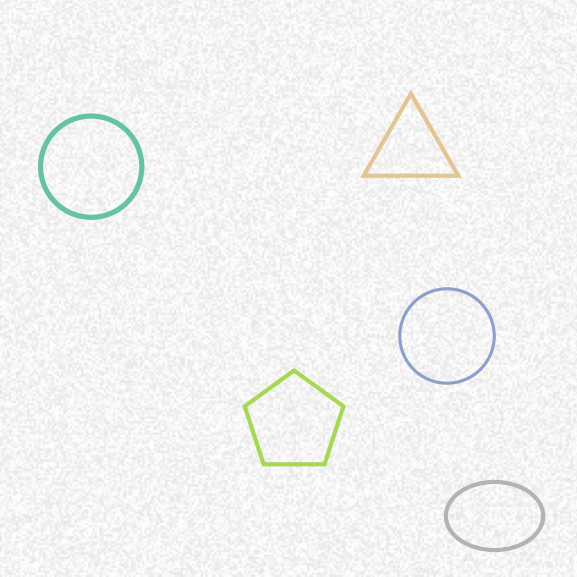[{"shape": "circle", "thickness": 2.5, "radius": 0.44, "center": [0.158, 0.711]}, {"shape": "circle", "thickness": 1.5, "radius": 0.41, "center": [0.774, 0.417]}, {"shape": "pentagon", "thickness": 2, "radius": 0.45, "center": [0.509, 0.268]}, {"shape": "triangle", "thickness": 2, "radius": 0.47, "center": [0.712, 0.742]}, {"shape": "oval", "thickness": 2, "radius": 0.42, "center": [0.856, 0.106]}]